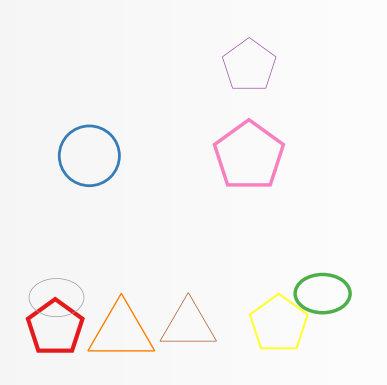[{"shape": "pentagon", "thickness": 3, "radius": 0.37, "center": [0.142, 0.149]}, {"shape": "circle", "thickness": 2, "radius": 0.39, "center": [0.231, 0.595]}, {"shape": "oval", "thickness": 2.5, "radius": 0.35, "center": [0.833, 0.237]}, {"shape": "pentagon", "thickness": 0.5, "radius": 0.36, "center": [0.643, 0.83]}, {"shape": "triangle", "thickness": 1, "radius": 0.5, "center": [0.313, 0.138]}, {"shape": "pentagon", "thickness": 1.5, "radius": 0.39, "center": [0.719, 0.159]}, {"shape": "triangle", "thickness": 0.5, "radius": 0.42, "center": [0.486, 0.156]}, {"shape": "pentagon", "thickness": 2.5, "radius": 0.47, "center": [0.642, 0.595]}, {"shape": "oval", "thickness": 0.5, "radius": 0.35, "center": [0.146, 0.227]}]